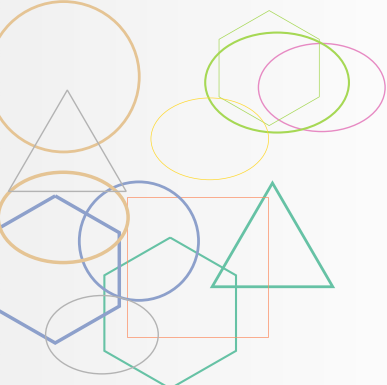[{"shape": "hexagon", "thickness": 1.5, "radius": 0.98, "center": [0.439, 0.187]}, {"shape": "triangle", "thickness": 2, "radius": 0.9, "center": [0.703, 0.345]}, {"shape": "square", "thickness": 0.5, "radius": 0.91, "center": [0.51, 0.306]}, {"shape": "hexagon", "thickness": 2.5, "radius": 0.95, "center": [0.142, 0.3]}, {"shape": "circle", "thickness": 2, "radius": 0.77, "center": [0.358, 0.374]}, {"shape": "oval", "thickness": 1, "radius": 0.82, "center": [0.83, 0.773]}, {"shape": "oval", "thickness": 1.5, "radius": 0.93, "center": [0.715, 0.786]}, {"shape": "hexagon", "thickness": 0.5, "radius": 0.75, "center": [0.695, 0.823]}, {"shape": "oval", "thickness": 0.5, "radius": 0.76, "center": [0.541, 0.639]}, {"shape": "circle", "thickness": 2, "radius": 0.98, "center": [0.164, 0.801]}, {"shape": "oval", "thickness": 2.5, "radius": 0.84, "center": [0.163, 0.435]}, {"shape": "oval", "thickness": 1, "radius": 0.73, "center": [0.263, 0.131]}, {"shape": "triangle", "thickness": 1, "radius": 0.88, "center": [0.174, 0.591]}]